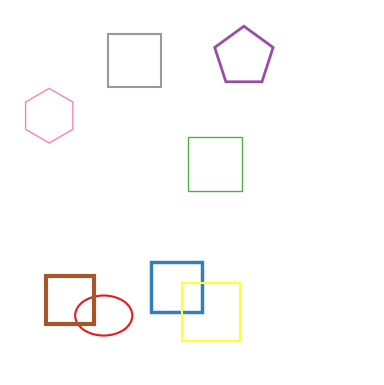[{"shape": "oval", "thickness": 1.5, "radius": 0.37, "center": [0.269, 0.18]}, {"shape": "square", "thickness": 2.5, "radius": 0.33, "center": [0.459, 0.254]}, {"shape": "square", "thickness": 1, "radius": 0.35, "center": [0.558, 0.573]}, {"shape": "pentagon", "thickness": 2, "radius": 0.4, "center": [0.634, 0.852]}, {"shape": "square", "thickness": 1.5, "radius": 0.37, "center": [0.548, 0.189]}, {"shape": "square", "thickness": 3, "radius": 0.31, "center": [0.181, 0.221]}, {"shape": "hexagon", "thickness": 1, "radius": 0.35, "center": [0.128, 0.699]}, {"shape": "square", "thickness": 1.5, "radius": 0.35, "center": [0.349, 0.843]}]